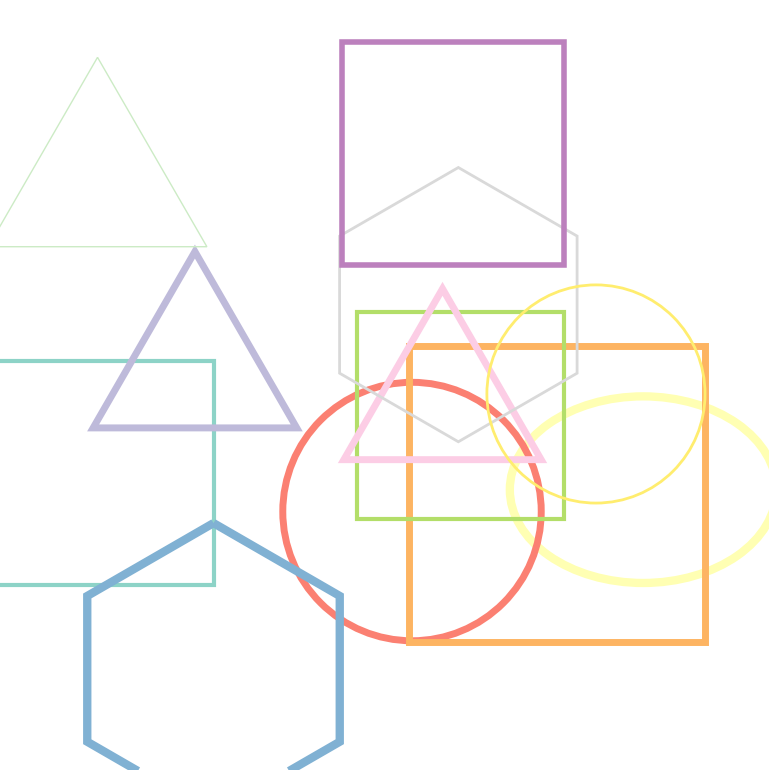[{"shape": "square", "thickness": 1.5, "radius": 0.73, "center": [0.132, 0.386]}, {"shape": "oval", "thickness": 3, "radius": 0.87, "center": [0.835, 0.364]}, {"shape": "triangle", "thickness": 2.5, "radius": 0.76, "center": [0.253, 0.521]}, {"shape": "circle", "thickness": 2.5, "radius": 0.84, "center": [0.535, 0.336]}, {"shape": "hexagon", "thickness": 3, "radius": 0.95, "center": [0.277, 0.131]}, {"shape": "square", "thickness": 2.5, "radius": 0.96, "center": [0.723, 0.358]}, {"shape": "square", "thickness": 1.5, "radius": 0.67, "center": [0.598, 0.46]}, {"shape": "triangle", "thickness": 2.5, "radius": 0.74, "center": [0.575, 0.477]}, {"shape": "hexagon", "thickness": 1, "radius": 0.89, "center": [0.595, 0.604]}, {"shape": "square", "thickness": 2, "radius": 0.72, "center": [0.588, 0.8]}, {"shape": "triangle", "thickness": 0.5, "radius": 0.82, "center": [0.127, 0.762]}, {"shape": "circle", "thickness": 1, "radius": 0.71, "center": [0.774, 0.488]}]